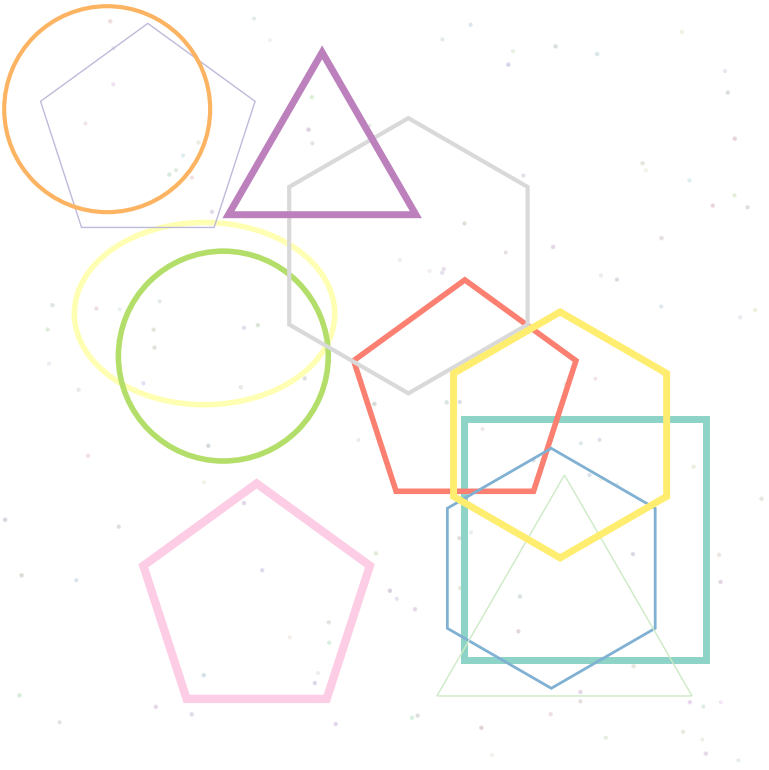[{"shape": "square", "thickness": 2.5, "radius": 0.78, "center": [0.76, 0.299]}, {"shape": "oval", "thickness": 2, "radius": 0.85, "center": [0.266, 0.593]}, {"shape": "pentagon", "thickness": 0.5, "radius": 0.73, "center": [0.192, 0.823]}, {"shape": "pentagon", "thickness": 2, "radius": 0.76, "center": [0.604, 0.485]}, {"shape": "hexagon", "thickness": 1, "radius": 0.78, "center": [0.716, 0.262]}, {"shape": "circle", "thickness": 1.5, "radius": 0.67, "center": [0.139, 0.858]}, {"shape": "circle", "thickness": 2, "radius": 0.68, "center": [0.29, 0.538]}, {"shape": "pentagon", "thickness": 3, "radius": 0.77, "center": [0.333, 0.217]}, {"shape": "hexagon", "thickness": 1.5, "radius": 0.89, "center": [0.53, 0.668]}, {"shape": "triangle", "thickness": 2.5, "radius": 0.7, "center": [0.418, 0.791]}, {"shape": "triangle", "thickness": 0.5, "radius": 0.96, "center": [0.733, 0.192]}, {"shape": "hexagon", "thickness": 2.5, "radius": 0.8, "center": [0.727, 0.435]}]